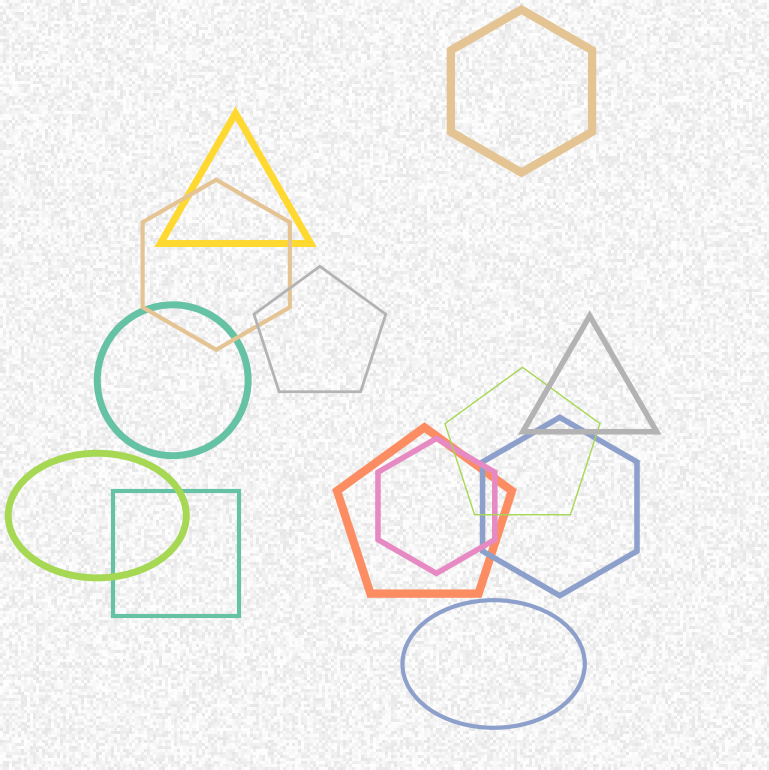[{"shape": "circle", "thickness": 2.5, "radius": 0.49, "center": [0.224, 0.506]}, {"shape": "square", "thickness": 1.5, "radius": 0.41, "center": [0.229, 0.281]}, {"shape": "pentagon", "thickness": 3, "radius": 0.6, "center": [0.551, 0.326]}, {"shape": "oval", "thickness": 1.5, "radius": 0.59, "center": [0.641, 0.138]}, {"shape": "hexagon", "thickness": 2, "radius": 0.58, "center": [0.727, 0.342]}, {"shape": "hexagon", "thickness": 2, "radius": 0.44, "center": [0.567, 0.343]}, {"shape": "pentagon", "thickness": 0.5, "radius": 0.53, "center": [0.679, 0.417]}, {"shape": "oval", "thickness": 2.5, "radius": 0.58, "center": [0.126, 0.33]}, {"shape": "triangle", "thickness": 2.5, "radius": 0.56, "center": [0.306, 0.74]}, {"shape": "hexagon", "thickness": 1.5, "radius": 0.55, "center": [0.281, 0.656]}, {"shape": "hexagon", "thickness": 3, "radius": 0.53, "center": [0.677, 0.882]}, {"shape": "pentagon", "thickness": 1, "radius": 0.45, "center": [0.415, 0.564]}, {"shape": "triangle", "thickness": 2, "radius": 0.5, "center": [0.766, 0.489]}]